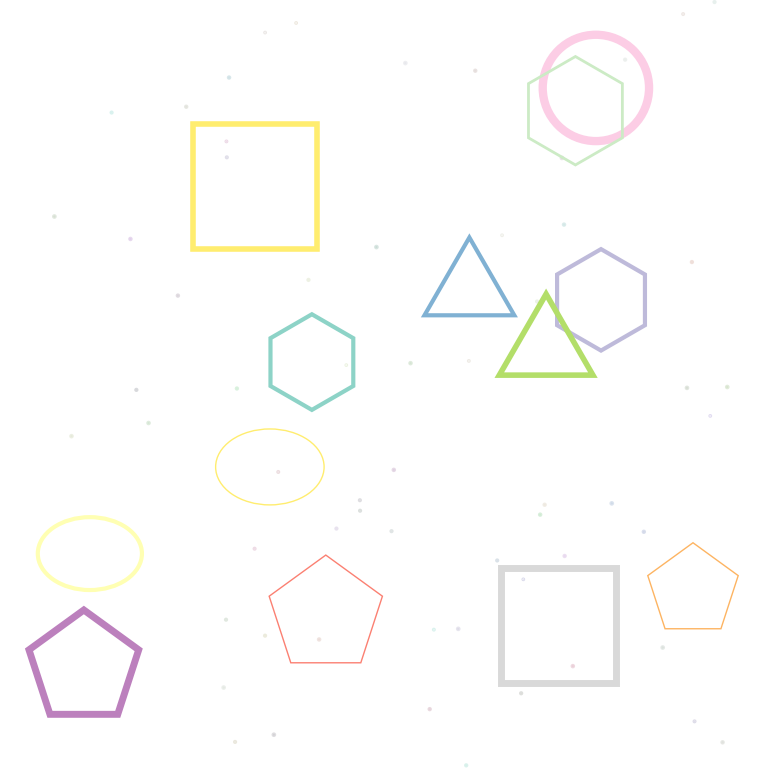[{"shape": "hexagon", "thickness": 1.5, "radius": 0.31, "center": [0.405, 0.53]}, {"shape": "oval", "thickness": 1.5, "radius": 0.34, "center": [0.117, 0.281]}, {"shape": "hexagon", "thickness": 1.5, "radius": 0.33, "center": [0.781, 0.611]}, {"shape": "pentagon", "thickness": 0.5, "radius": 0.39, "center": [0.423, 0.202]}, {"shape": "triangle", "thickness": 1.5, "radius": 0.34, "center": [0.61, 0.624]}, {"shape": "pentagon", "thickness": 0.5, "radius": 0.31, "center": [0.9, 0.233]}, {"shape": "triangle", "thickness": 2, "radius": 0.35, "center": [0.709, 0.548]}, {"shape": "circle", "thickness": 3, "radius": 0.35, "center": [0.774, 0.886]}, {"shape": "square", "thickness": 2.5, "radius": 0.37, "center": [0.725, 0.188]}, {"shape": "pentagon", "thickness": 2.5, "radius": 0.37, "center": [0.109, 0.133]}, {"shape": "hexagon", "thickness": 1, "radius": 0.35, "center": [0.747, 0.856]}, {"shape": "oval", "thickness": 0.5, "radius": 0.35, "center": [0.35, 0.394]}, {"shape": "square", "thickness": 2, "radius": 0.4, "center": [0.331, 0.758]}]